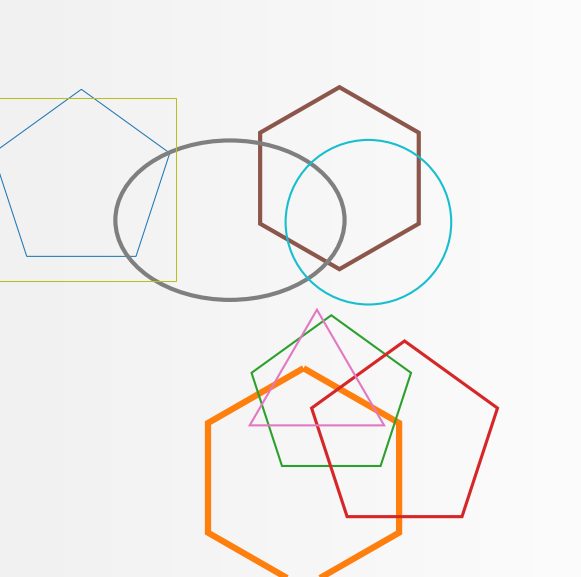[{"shape": "pentagon", "thickness": 0.5, "radius": 0.8, "center": [0.14, 0.685]}, {"shape": "hexagon", "thickness": 3, "radius": 0.95, "center": [0.522, 0.172]}, {"shape": "pentagon", "thickness": 1, "radius": 0.72, "center": [0.57, 0.309]}, {"shape": "pentagon", "thickness": 1.5, "radius": 0.84, "center": [0.696, 0.241]}, {"shape": "hexagon", "thickness": 2, "radius": 0.79, "center": [0.584, 0.691]}, {"shape": "triangle", "thickness": 1, "radius": 0.67, "center": [0.545, 0.329]}, {"shape": "oval", "thickness": 2, "radius": 0.99, "center": [0.396, 0.618]}, {"shape": "square", "thickness": 0.5, "radius": 0.79, "center": [0.145, 0.671]}, {"shape": "circle", "thickness": 1, "radius": 0.71, "center": [0.634, 0.614]}]